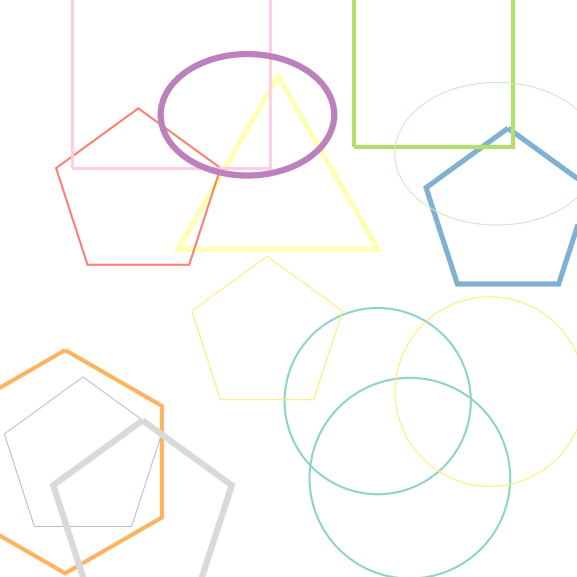[{"shape": "circle", "thickness": 1, "radius": 0.87, "center": [0.71, 0.171]}, {"shape": "circle", "thickness": 1, "radius": 0.81, "center": [0.654, 0.305]}, {"shape": "triangle", "thickness": 2.5, "radius": 1.0, "center": [0.481, 0.668]}, {"shape": "pentagon", "thickness": 0.5, "radius": 0.72, "center": [0.144, 0.203]}, {"shape": "pentagon", "thickness": 1, "radius": 0.75, "center": [0.24, 0.662]}, {"shape": "pentagon", "thickness": 2.5, "radius": 0.75, "center": [0.88, 0.628]}, {"shape": "hexagon", "thickness": 2, "radius": 0.97, "center": [0.113, 0.2]}, {"shape": "square", "thickness": 2, "radius": 0.69, "center": [0.751, 0.883]}, {"shape": "square", "thickness": 1.5, "radius": 0.85, "center": [0.296, 0.88]}, {"shape": "pentagon", "thickness": 3, "radius": 0.81, "center": [0.247, 0.109]}, {"shape": "oval", "thickness": 3, "radius": 0.75, "center": [0.428, 0.8]}, {"shape": "oval", "thickness": 0.5, "radius": 0.88, "center": [0.86, 0.733]}, {"shape": "pentagon", "thickness": 0.5, "radius": 0.69, "center": [0.462, 0.418]}, {"shape": "circle", "thickness": 0.5, "radius": 0.82, "center": [0.848, 0.321]}]